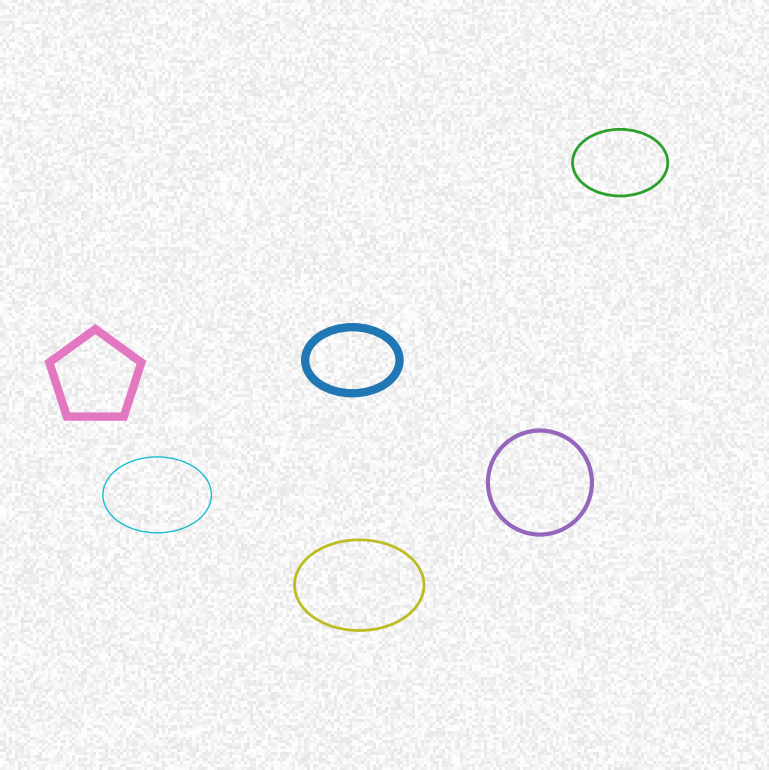[{"shape": "oval", "thickness": 3, "radius": 0.31, "center": [0.458, 0.532]}, {"shape": "oval", "thickness": 1, "radius": 0.31, "center": [0.805, 0.789]}, {"shape": "circle", "thickness": 1.5, "radius": 0.34, "center": [0.701, 0.373]}, {"shape": "pentagon", "thickness": 3, "radius": 0.31, "center": [0.124, 0.51]}, {"shape": "oval", "thickness": 1, "radius": 0.42, "center": [0.467, 0.24]}, {"shape": "oval", "thickness": 0.5, "radius": 0.35, "center": [0.204, 0.357]}]